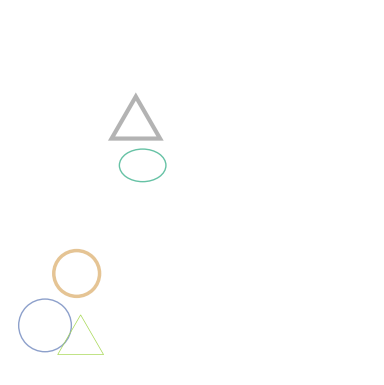[{"shape": "oval", "thickness": 1, "radius": 0.3, "center": [0.371, 0.57]}, {"shape": "circle", "thickness": 1, "radius": 0.34, "center": [0.117, 0.155]}, {"shape": "triangle", "thickness": 0.5, "radius": 0.34, "center": [0.209, 0.113]}, {"shape": "circle", "thickness": 2.5, "radius": 0.3, "center": [0.199, 0.29]}, {"shape": "triangle", "thickness": 3, "radius": 0.36, "center": [0.353, 0.676]}]